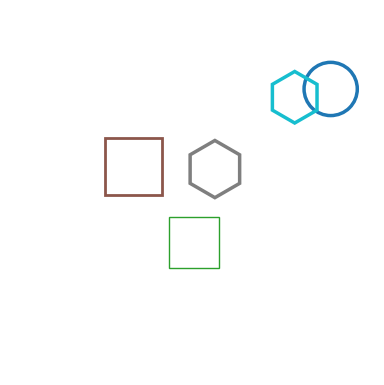[{"shape": "circle", "thickness": 2.5, "radius": 0.35, "center": [0.859, 0.769]}, {"shape": "square", "thickness": 1, "radius": 0.33, "center": [0.504, 0.37]}, {"shape": "square", "thickness": 2, "radius": 0.37, "center": [0.347, 0.567]}, {"shape": "hexagon", "thickness": 2.5, "radius": 0.37, "center": [0.558, 0.561]}, {"shape": "hexagon", "thickness": 2.5, "radius": 0.33, "center": [0.765, 0.747]}]